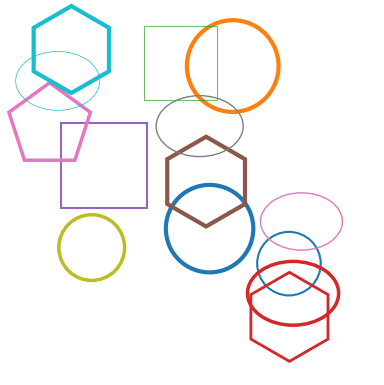[{"shape": "circle", "thickness": 3, "radius": 0.57, "center": [0.544, 0.406]}, {"shape": "circle", "thickness": 1.5, "radius": 0.41, "center": [0.75, 0.315]}, {"shape": "circle", "thickness": 3, "radius": 0.6, "center": [0.604, 0.828]}, {"shape": "square", "thickness": 0.5, "radius": 0.48, "center": [0.469, 0.836]}, {"shape": "oval", "thickness": 2.5, "radius": 0.59, "center": [0.761, 0.238]}, {"shape": "hexagon", "thickness": 2, "radius": 0.58, "center": [0.752, 0.177]}, {"shape": "square", "thickness": 1.5, "radius": 0.56, "center": [0.271, 0.57]}, {"shape": "hexagon", "thickness": 3, "radius": 0.58, "center": [0.535, 0.528]}, {"shape": "oval", "thickness": 1, "radius": 0.53, "center": [0.783, 0.425]}, {"shape": "pentagon", "thickness": 2.5, "radius": 0.56, "center": [0.129, 0.674]}, {"shape": "oval", "thickness": 1, "radius": 0.56, "center": [0.519, 0.672]}, {"shape": "circle", "thickness": 2.5, "radius": 0.43, "center": [0.238, 0.357]}, {"shape": "hexagon", "thickness": 3, "radius": 0.56, "center": [0.185, 0.871]}, {"shape": "oval", "thickness": 0.5, "radius": 0.55, "center": [0.15, 0.79]}]